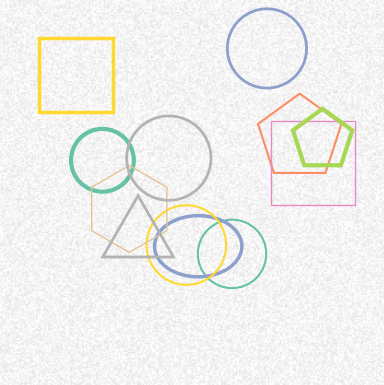[{"shape": "circle", "thickness": 3, "radius": 0.41, "center": [0.266, 0.584]}, {"shape": "circle", "thickness": 1.5, "radius": 0.44, "center": [0.603, 0.341]}, {"shape": "pentagon", "thickness": 1.5, "radius": 0.57, "center": [0.778, 0.643]}, {"shape": "circle", "thickness": 2, "radius": 0.51, "center": [0.693, 0.874]}, {"shape": "oval", "thickness": 2.5, "radius": 0.57, "center": [0.515, 0.36]}, {"shape": "square", "thickness": 1, "radius": 0.55, "center": [0.813, 0.577]}, {"shape": "pentagon", "thickness": 3, "radius": 0.41, "center": [0.838, 0.636]}, {"shape": "circle", "thickness": 1.5, "radius": 0.52, "center": [0.484, 0.364]}, {"shape": "square", "thickness": 2.5, "radius": 0.48, "center": [0.198, 0.804]}, {"shape": "hexagon", "thickness": 1, "radius": 0.56, "center": [0.336, 0.457]}, {"shape": "circle", "thickness": 2, "radius": 0.55, "center": [0.439, 0.589]}, {"shape": "triangle", "thickness": 2, "radius": 0.53, "center": [0.359, 0.386]}]